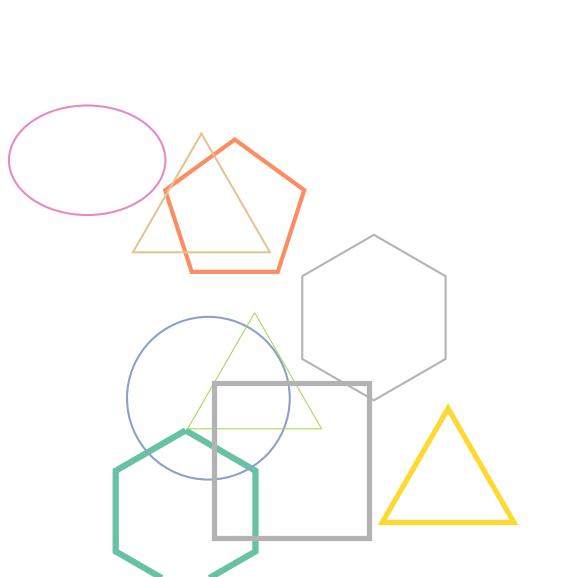[{"shape": "hexagon", "thickness": 3, "radius": 0.7, "center": [0.321, 0.114]}, {"shape": "pentagon", "thickness": 2, "radius": 0.63, "center": [0.406, 0.631]}, {"shape": "circle", "thickness": 1, "radius": 0.7, "center": [0.361, 0.31]}, {"shape": "oval", "thickness": 1, "radius": 0.68, "center": [0.151, 0.722]}, {"shape": "triangle", "thickness": 0.5, "radius": 0.67, "center": [0.441, 0.324]}, {"shape": "triangle", "thickness": 2.5, "radius": 0.66, "center": [0.776, 0.16]}, {"shape": "triangle", "thickness": 1, "radius": 0.69, "center": [0.349, 0.631]}, {"shape": "square", "thickness": 2.5, "radius": 0.67, "center": [0.505, 0.202]}, {"shape": "hexagon", "thickness": 1, "radius": 0.72, "center": [0.647, 0.449]}]